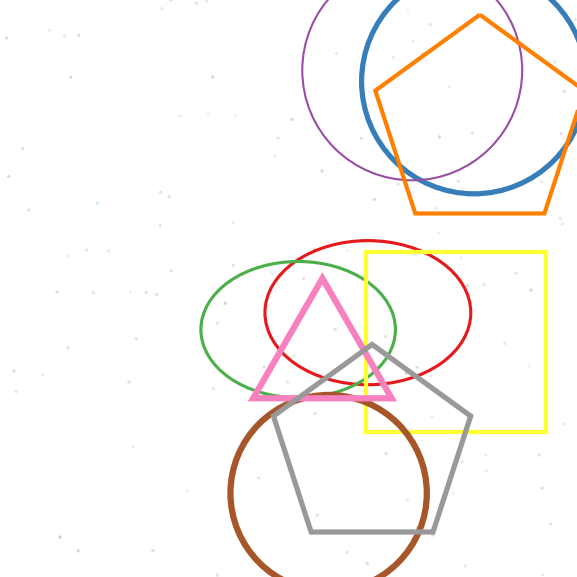[{"shape": "oval", "thickness": 1.5, "radius": 0.89, "center": [0.637, 0.458]}, {"shape": "circle", "thickness": 2.5, "radius": 0.97, "center": [0.821, 0.858]}, {"shape": "oval", "thickness": 1.5, "radius": 0.84, "center": [0.516, 0.428]}, {"shape": "circle", "thickness": 1, "radius": 0.95, "center": [0.714, 0.877]}, {"shape": "pentagon", "thickness": 2, "radius": 0.95, "center": [0.831, 0.783]}, {"shape": "square", "thickness": 2, "radius": 0.78, "center": [0.79, 0.408]}, {"shape": "circle", "thickness": 3, "radius": 0.85, "center": [0.569, 0.145]}, {"shape": "triangle", "thickness": 3, "radius": 0.69, "center": [0.558, 0.379]}, {"shape": "pentagon", "thickness": 2.5, "radius": 0.9, "center": [0.644, 0.223]}]